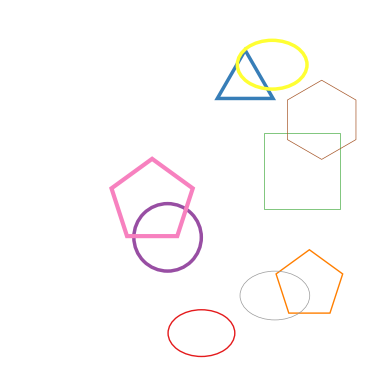[{"shape": "oval", "thickness": 1, "radius": 0.43, "center": [0.523, 0.135]}, {"shape": "triangle", "thickness": 2.5, "radius": 0.42, "center": [0.637, 0.786]}, {"shape": "square", "thickness": 0.5, "radius": 0.49, "center": [0.785, 0.556]}, {"shape": "circle", "thickness": 2.5, "radius": 0.44, "center": [0.435, 0.384]}, {"shape": "pentagon", "thickness": 1, "radius": 0.45, "center": [0.804, 0.26]}, {"shape": "oval", "thickness": 2.5, "radius": 0.45, "center": [0.707, 0.832]}, {"shape": "hexagon", "thickness": 0.5, "radius": 0.51, "center": [0.836, 0.689]}, {"shape": "pentagon", "thickness": 3, "radius": 0.55, "center": [0.395, 0.476]}, {"shape": "oval", "thickness": 0.5, "radius": 0.45, "center": [0.714, 0.232]}]